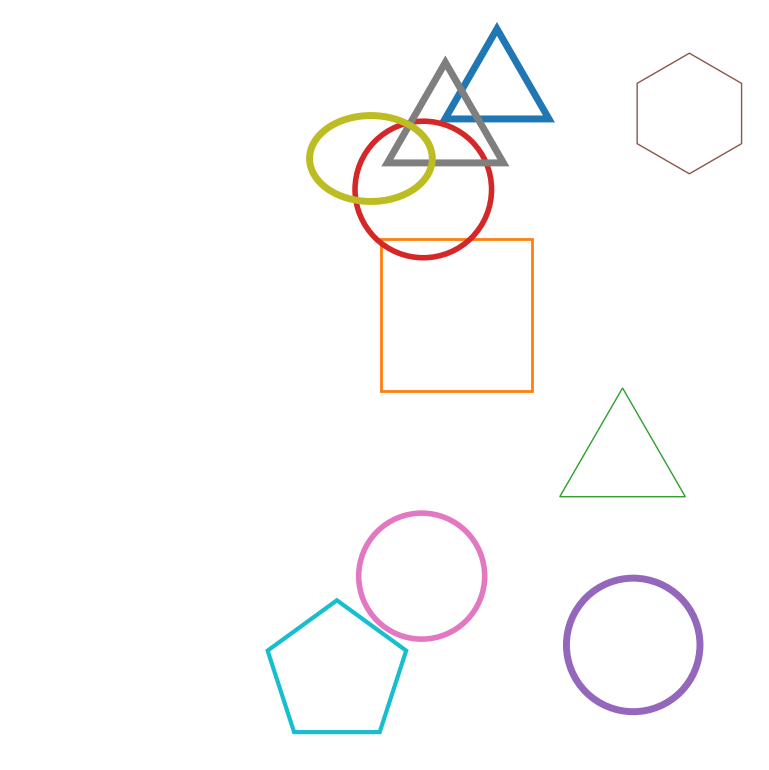[{"shape": "triangle", "thickness": 2.5, "radius": 0.39, "center": [0.645, 0.885]}, {"shape": "square", "thickness": 1, "radius": 0.49, "center": [0.593, 0.591]}, {"shape": "triangle", "thickness": 0.5, "radius": 0.47, "center": [0.809, 0.402]}, {"shape": "circle", "thickness": 2, "radius": 0.44, "center": [0.55, 0.754]}, {"shape": "circle", "thickness": 2.5, "radius": 0.43, "center": [0.822, 0.162]}, {"shape": "hexagon", "thickness": 0.5, "radius": 0.39, "center": [0.895, 0.853]}, {"shape": "circle", "thickness": 2, "radius": 0.41, "center": [0.548, 0.252]}, {"shape": "triangle", "thickness": 2.5, "radius": 0.43, "center": [0.578, 0.832]}, {"shape": "oval", "thickness": 2.5, "radius": 0.4, "center": [0.482, 0.794]}, {"shape": "pentagon", "thickness": 1.5, "radius": 0.47, "center": [0.438, 0.126]}]